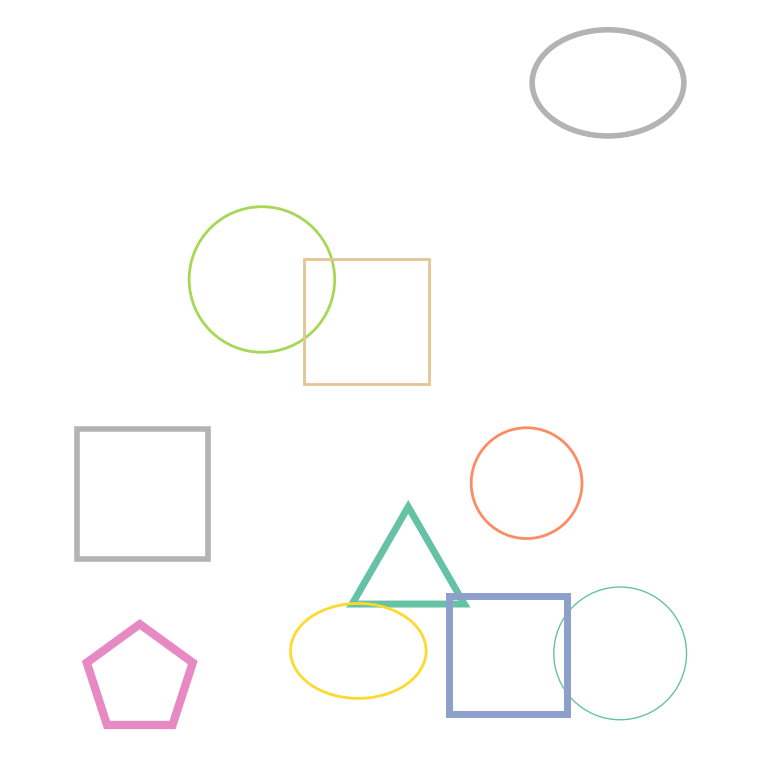[{"shape": "circle", "thickness": 0.5, "radius": 0.43, "center": [0.805, 0.151]}, {"shape": "triangle", "thickness": 2.5, "radius": 0.42, "center": [0.53, 0.258]}, {"shape": "circle", "thickness": 1, "radius": 0.36, "center": [0.684, 0.373]}, {"shape": "square", "thickness": 2.5, "radius": 0.38, "center": [0.66, 0.15]}, {"shape": "pentagon", "thickness": 3, "radius": 0.36, "center": [0.182, 0.117]}, {"shape": "circle", "thickness": 1, "radius": 0.47, "center": [0.34, 0.637]}, {"shape": "oval", "thickness": 1, "radius": 0.44, "center": [0.465, 0.155]}, {"shape": "square", "thickness": 1, "radius": 0.41, "center": [0.476, 0.582]}, {"shape": "oval", "thickness": 2, "radius": 0.49, "center": [0.79, 0.892]}, {"shape": "square", "thickness": 2, "radius": 0.42, "center": [0.185, 0.358]}]